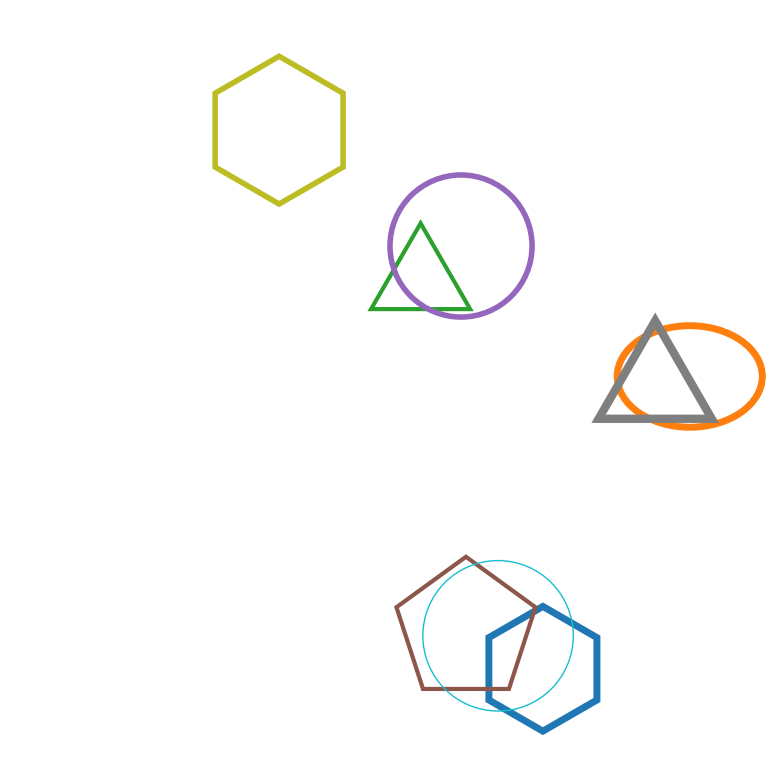[{"shape": "hexagon", "thickness": 2.5, "radius": 0.41, "center": [0.705, 0.131]}, {"shape": "oval", "thickness": 2.5, "radius": 0.47, "center": [0.896, 0.511]}, {"shape": "triangle", "thickness": 1.5, "radius": 0.37, "center": [0.546, 0.636]}, {"shape": "circle", "thickness": 2, "radius": 0.46, "center": [0.599, 0.681]}, {"shape": "pentagon", "thickness": 1.5, "radius": 0.47, "center": [0.605, 0.182]}, {"shape": "triangle", "thickness": 3, "radius": 0.42, "center": [0.851, 0.499]}, {"shape": "hexagon", "thickness": 2, "radius": 0.48, "center": [0.362, 0.831]}, {"shape": "circle", "thickness": 0.5, "radius": 0.49, "center": [0.647, 0.174]}]